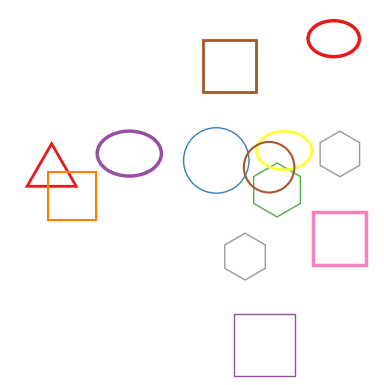[{"shape": "oval", "thickness": 2.5, "radius": 0.33, "center": [0.867, 0.9]}, {"shape": "triangle", "thickness": 2, "radius": 0.37, "center": [0.134, 0.553]}, {"shape": "circle", "thickness": 1, "radius": 0.42, "center": [0.562, 0.583]}, {"shape": "hexagon", "thickness": 1, "radius": 0.35, "center": [0.72, 0.507]}, {"shape": "oval", "thickness": 2.5, "radius": 0.42, "center": [0.336, 0.601]}, {"shape": "square", "thickness": 1, "radius": 0.4, "center": [0.687, 0.103]}, {"shape": "square", "thickness": 1.5, "radius": 0.31, "center": [0.188, 0.49]}, {"shape": "oval", "thickness": 2, "radius": 0.36, "center": [0.738, 0.609]}, {"shape": "circle", "thickness": 1.5, "radius": 0.33, "center": [0.699, 0.566]}, {"shape": "square", "thickness": 2, "radius": 0.34, "center": [0.595, 0.829]}, {"shape": "square", "thickness": 2.5, "radius": 0.35, "center": [0.881, 0.381]}, {"shape": "hexagon", "thickness": 1, "radius": 0.3, "center": [0.883, 0.6]}, {"shape": "hexagon", "thickness": 1, "radius": 0.3, "center": [0.636, 0.334]}]